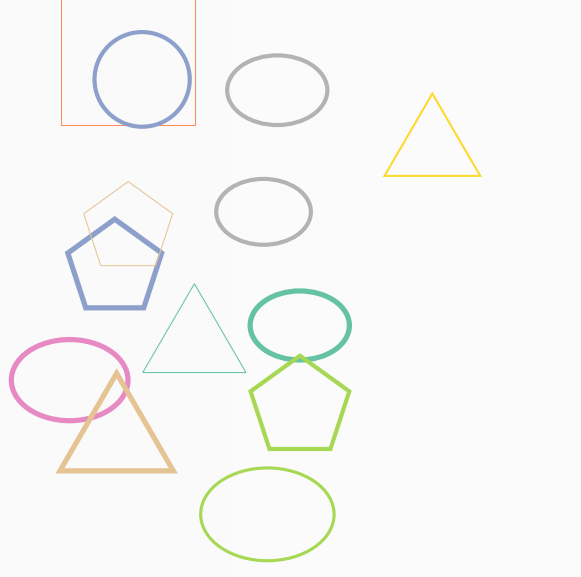[{"shape": "triangle", "thickness": 0.5, "radius": 0.51, "center": [0.334, 0.405]}, {"shape": "oval", "thickness": 2.5, "radius": 0.43, "center": [0.516, 0.436]}, {"shape": "square", "thickness": 0.5, "radius": 0.57, "center": [0.22, 0.897]}, {"shape": "circle", "thickness": 2, "radius": 0.41, "center": [0.245, 0.862]}, {"shape": "pentagon", "thickness": 2.5, "radius": 0.42, "center": [0.197, 0.535]}, {"shape": "oval", "thickness": 2.5, "radius": 0.5, "center": [0.12, 0.341]}, {"shape": "pentagon", "thickness": 2, "radius": 0.45, "center": [0.516, 0.294]}, {"shape": "oval", "thickness": 1.5, "radius": 0.57, "center": [0.46, 0.108]}, {"shape": "triangle", "thickness": 1, "radius": 0.48, "center": [0.744, 0.742]}, {"shape": "triangle", "thickness": 2.5, "radius": 0.56, "center": [0.201, 0.24]}, {"shape": "pentagon", "thickness": 0.5, "radius": 0.4, "center": [0.221, 0.604]}, {"shape": "oval", "thickness": 2, "radius": 0.43, "center": [0.477, 0.843]}, {"shape": "oval", "thickness": 2, "radius": 0.41, "center": [0.453, 0.632]}]